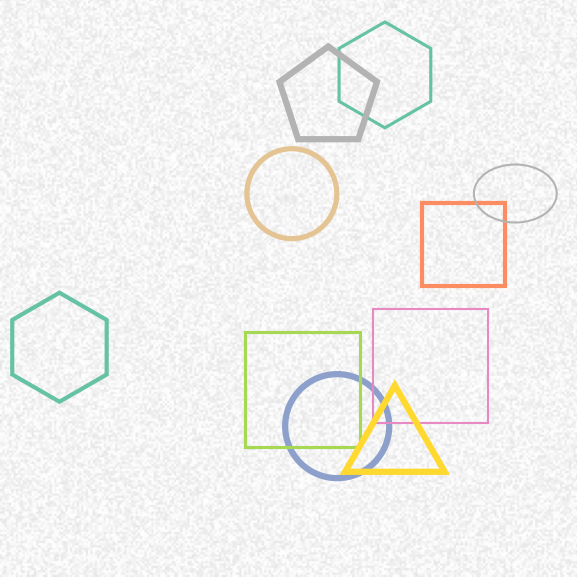[{"shape": "hexagon", "thickness": 1.5, "radius": 0.46, "center": [0.667, 0.869]}, {"shape": "hexagon", "thickness": 2, "radius": 0.47, "center": [0.103, 0.398]}, {"shape": "square", "thickness": 2, "radius": 0.36, "center": [0.802, 0.576]}, {"shape": "circle", "thickness": 3, "radius": 0.45, "center": [0.584, 0.261]}, {"shape": "square", "thickness": 1, "radius": 0.5, "center": [0.746, 0.365]}, {"shape": "square", "thickness": 1.5, "radius": 0.5, "center": [0.525, 0.325]}, {"shape": "triangle", "thickness": 3, "radius": 0.5, "center": [0.684, 0.232]}, {"shape": "circle", "thickness": 2.5, "radius": 0.39, "center": [0.505, 0.664]}, {"shape": "oval", "thickness": 1, "radius": 0.36, "center": [0.892, 0.664]}, {"shape": "pentagon", "thickness": 3, "radius": 0.44, "center": [0.568, 0.83]}]